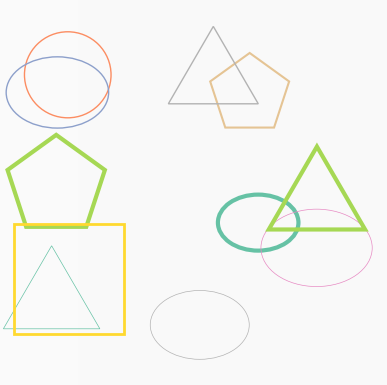[{"shape": "oval", "thickness": 3, "radius": 0.52, "center": [0.666, 0.422]}, {"shape": "triangle", "thickness": 0.5, "radius": 0.72, "center": [0.133, 0.218]}, {"shape": "circle", "thickness": 1, "radius": 0.56, "center": [0.175, 0.806]}, {"shape": "oval", "thickness": 1, "radius": 0.66, "center": [0.148, 0.76]}, {"shape": "oval", "thickness": 0.5, "radius": 0.72, "center": [0.817, 0.356]}, {"shape": "triangle", "thickness": 3, "radius": 0.72, "center": [0.818, 0.476]}, {"shape": "pentagon", "thickness": 3, "radius": 0.66, "center": [0.145, 0.518]}, {"shape": "square", "thickness": 2, "radius": 0.71, "center": [0.177, 0.275]}, {"shape": "pentagon", "thickness": 1.5, "radius": 0.54, "center": [0.644, 0.755]}, {"shape": "triangle", "thickness": 1, "radius": 0.67, "center": [0.55, 0.797]}, {"shape": "oval", "thickness": 0.5, "radius": 0.64, "center": [0.515, 0.156]}]